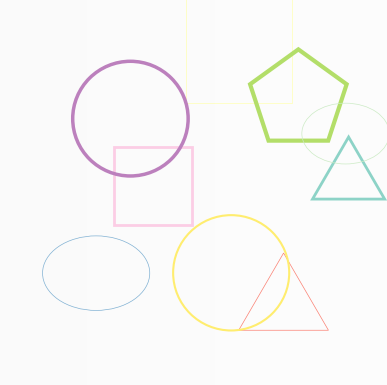[{"shape": "triangle", "thickness": 2, "radius": 0.54, "center": [0.9, 0.537]}, {"shape": "square", "thickness": 0.5, "radius": 0.68, "center": [0.616, 0.868]}, {"shape": "triangle", "thickness": 0.5, "radius": 0.67, "center": [0.732, 0.209]}, {"shape": "oval", "thickness": 0.5, "radius": 0.69, "center": [0.248, 0.291]}, {"shape": "pentagon", "thickness": 3, "radius": 0.66, "center": [0.77, 0.741]}, {"shape": "square", "thickness": 2, "radius": 0.5, "center": [0.396, 0.517]}, {"shape": "circle", "thickness": 2.5, "radius": 0.74, "center": [0.337, 0.692]}, {"shape": "oval", "thickness": 0.5, "radius": 0.56, "center": [0.892, 0.653]}, {"shape": "circle", "thickness": 1.5, "radius": 0.75, "center": [0.597, 0.291]}]